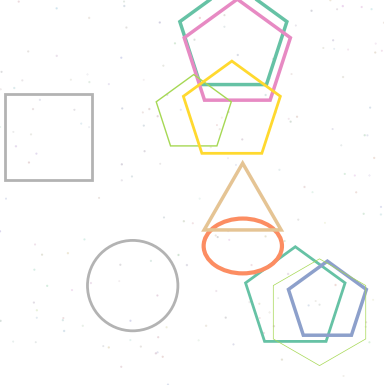[{"shape": "pentagon", "thickness": 2.5, "radius": 0.73, "center": [0.606, 0.899]}, {"shape": "pentagon", "thickness": 2, "radius": 0.68, "center": [0.767, 0.223]}, {"shape": "oval", "thickness": 3, "radius": 0.51, "center": [0.631, 0.361]}, {"shape": "pentagon", "thickness": 2.5, "radius": 0.53, "center": [0.85, 0.215]}, {"shape": "pentagon", "thickness": 2.5, "radius": 0.72, "center": [0.616, 0.857]}, {"shape": "hexagon", "thickness": 0.5, "radius": 0.69, "center": [0.83, 0.189]}, {"shape": "pentagon", "thickness": 1, "radius": 0.51, "center": [0.503, 0.704]}, {"shape": "pentagon", "thickness": 2, "radius": 0.66, "center": [0.602, 0.709]}, {"shape": "triangle", "thickness": 2.5, "radius": 0.58, "center": [0.63, 0.46]}, {"shape": "circle", "thickness": 2, "radius": 0.59, "center": [0.345, 0.258]}, {"shape": "square", "thickness": 2, "radius": 0.56, "center": [0.126, 0.644]}]